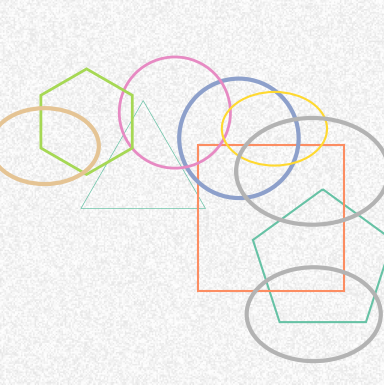[{"shape": "triangle", "thickness": 0.5, "radius": 0.93, "center": [0.372, 0.552]}, {"shape": "pentagon", "thickness": 1.5, "radius": 0.95, "center": [0.838, 0.318]}, {"shape": "square", "thickness": 1.5, "radius": 0.95, "center": [0.703, 0.434]}, {"shape": "circle", "thickness": 3, "radius": 0.78, "center": [0.621, 0.641]}, {"shape": "circle", "thickness": 2, "radius": 0.72, "center": [0.454, 0.708]}, {"shape": "hexagon", "thickness": 2, "radius": 0.69, "center": [0.225, 0.684]}, {"shape": "oval", "thickness": 1.5, "radius": 0.68, "center": [0.713, 0.666]}, {"shape": "oval", "thickness": 3, "radius": 0.7, "center": [0.116, 0.621]}, {"shape": "oval", "thickness": 3, "radius": 0.99, "center": [0.811, 0.555]}, {"shape": "oval", "thickness": 3, "radius": 0.87, "center": [0.815, 0.184]}]